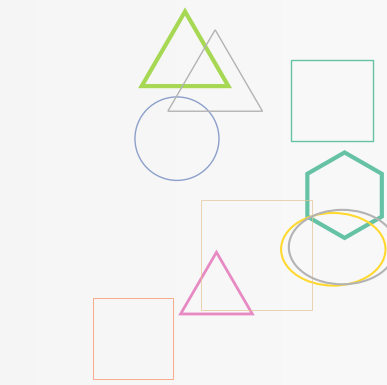[{"shape": "hexagon", "thickness": 3, "radius": 0.55, "center": [0.889, 0.493]}, {"shape": "square", "thickness": 1, "radius": 0.53, "center": [0.856, 0.74]}, {"shape": "square", "thickness": 0.5, "radius": 0.52, "center": [0.343, 0.12]}, {"shape": "circle", "thickness": 1, "radius": 0.54, "center": [0.457, 0.64]}, {"shape": "triangle", "thickness": 2, "radius": 0.53, "center": [0.559, 0.238]}, {"shape": "triangle", "thickness": 3, "radius": 0.65, "center": [0.477, 0.841]}, {"shape": "oval", "thickness": 1.5, "radius": 0.67, "center": [0.86, 0.353]}, {"shape": "square", "thickness": 0.5, "radius": 0.72, "center": [0.663, 0.337]}, {"shape": "oval", "thickness": 1.5, "radius": 0.69, "center": [0.883, 0.358]}, {"shape": "triangle", "thickness": 1, "radius": 0.7, "center": [0.555, 0.782]}]